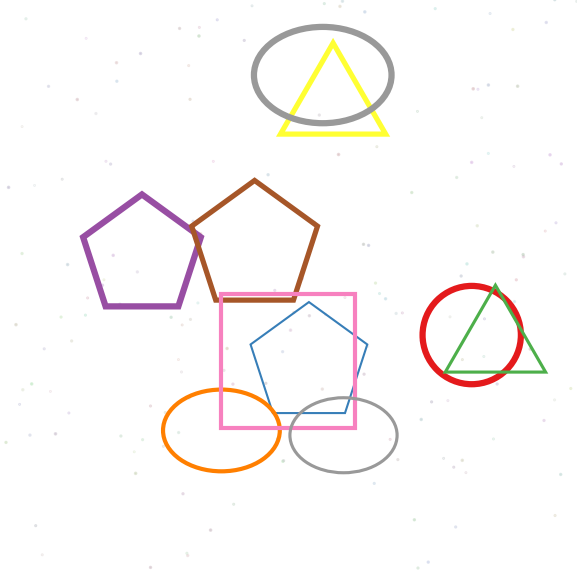[{"shape": "circle", "thickness": 3, "radius": 0.43, "center": [0.817, 0.419]}, {"shape": "pentagon", "thickness": 1, "radius": 0.53, "center": [0.535, 0.37]}, {"shape": "triangle", "thickness": 1.5, "radius": 0.5, "center": [0.858, 0.405]}, {"shape": "pentagon", "thickness": 3, "radius": 0.54, "center": [0.246, 0.555]}, {"shape": "oval", "thickness": 2, "radius": 0.51, "center": [0.383, 0.254]}, {"shape": "triangle", "thickness": 2.5, "radius": 0.53, "center": [0.577, 0.819]}, {"shape": "pentagon", "thickness": 2.5, "radius": 0.57, "center": [0.441, 0.572]}, {"shape": "square", "thickness": 2, "radius": 0.58, "center": [0.498, 0.374]}, {"shape": "oval", "thickness": 3, "radius": 0.6, "center": [0.559, 0.869]}, {"shape": "oval", "thickness": 1.5, "radius": 0.46, "center": [0.595, 0.245]}]